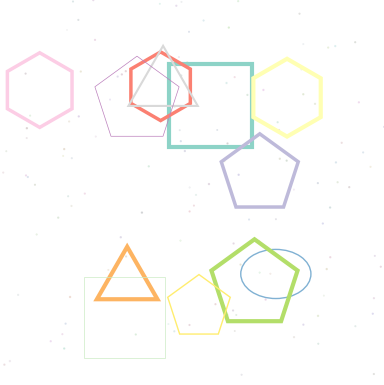[{"shape": "square", "thickness": 3, "radius": 0.54, "center": [0.547, 0.727]}, {"shape": "hexagon", "thickness": 3, "radius": 0.51, "center": [0.746, 0.746]}, {"shape": "pentagon", "thickness": 2.5, "radius": 0.53, "center": [0.675, 0.547]}, {"shape": "hexagon", "thickness": 2.5, "radius": 0.45, "center": [0.417, 0.776]}, {"shape": "oval", "thickness": 1, "radius": 0.46, "center": [0.716, 0.288]}, {"shape": "triangle", "thickness": 3, "radius": 0.45, "center": [0.33, 0.268]}, {"shape": "pentagon", "thickness": 3, "radius": 0.59, "center": [0.661, 0.261]}, {"shape": "hexagon", "thickness": 2.5, "radius": 0.48, "center": [0.103, 0.766]}, {"shape": "triangle", "thickness": 1.5, "radius": 0.52, "center": [0.424, 0.777]}, {"shape": "pentagon", "thickness": 0.5, "radius": 0.57, "center": [0.356, 0.739]}, {"shape": "square", "thickness": 0.5, "radius": 0.53, "center": [0.323, 0.176]}, {"shape": "pentagon", "thickness": 1, "radius": 0.43, "center": [0.517, 0.201]}]